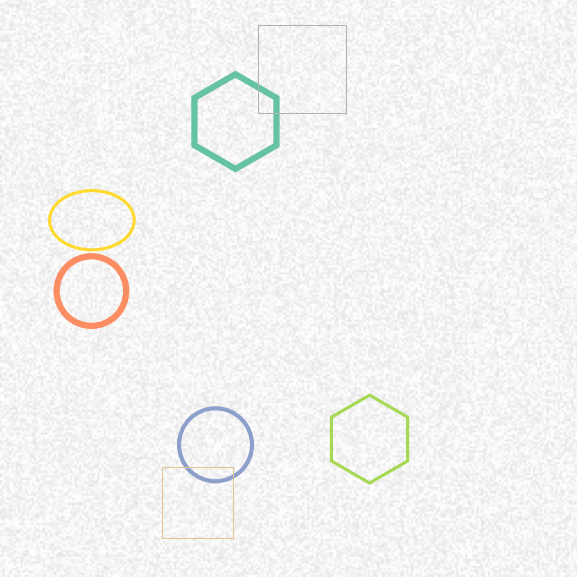[{"shape": "hexagon", "thickness": 3, "radius": 0.41, "center": [0.408, 0.789]}, {"shape": "circle", "thickness": 3, "radius": 0.3, "center": [0.158, 0.495]}, {"shape": "circle", "thickness": 2, "radius": 0.32, "center": [0.373, 0.229]}, {"shape": "hexagon", "thickness": 1.5, "radius": 0.38, "center": [0.64, 0.239]}, {"shape": "oval", "thickness": 1.5, "radius": 0.37, "center": [0.159, 0.618]}, {"shape": "square", "thickness": 0.5, "radius": 0.31, "center": [0.343, 0.129]}, {"shape": "square", "thickness": 0.5, "radius": 0.38, "center": [0.523, 0.88]}]